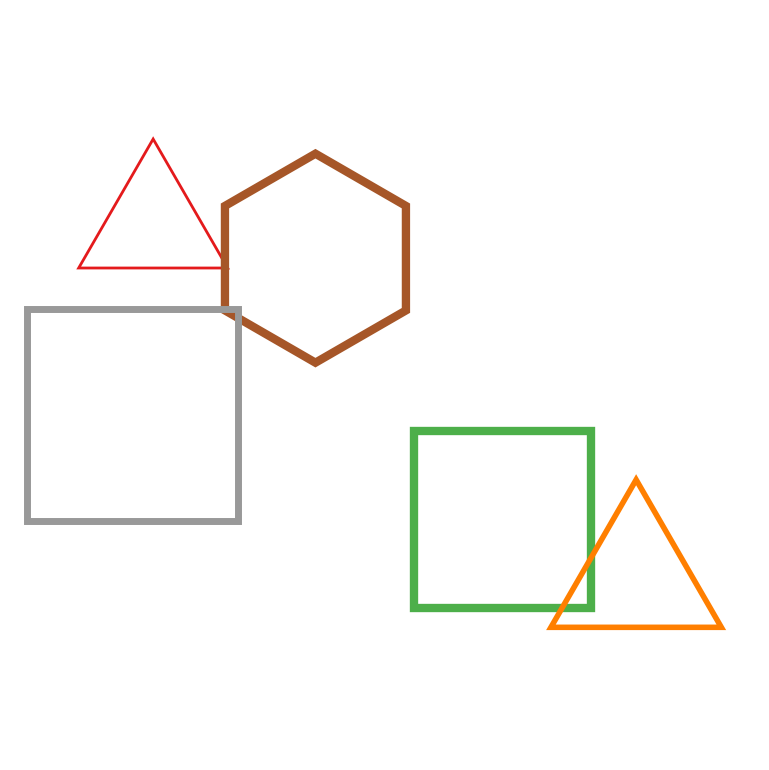[{"shape": "triangle", "thickness": 1, "radius": 0.56, "center": [0.199, 0.708]}, {"shape": "square", "thickness": 3, "radius": 0.57, "center": [0.653, 0.325]}, {"shape": "triangle", "thickness": 2, "radius": 0.64, "center": [0.826, 0.249]}, {"shape": "hexagon", "thickness": 3, "radius": 0.68, "center": [0.41, 0.665]}, {"shape": "square", "thickness": 2.5, "radius": 0.69, "center": [0.172, 0.462]}]